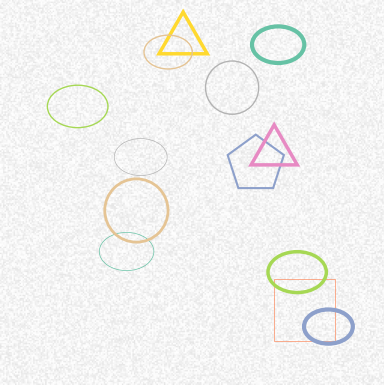[{"shape": "oval", "thickness": 3, "radius": 0.34, "center": [0.722, 0.884]}, {"shape": "oval", "thickness": 0.5, "radius": 0.35, "center": [0.329, 0.347]}, {"shape": "square", "thickness": 0.5, "radius": 0.4, "center": [0.791, 0.195]}, {"shape": "pentagon", "thickness": 1.5, "radius": 0.38, "center": [0.664, 0.574]}, {"shape": "oval", "thickness": 3, "radius": 0.32, "center": [0.853, 0.152]}, {"shape": "triangle", "thickness": 2.5, "radius": 0.35, "center": [0.712, 0.606]}, {"shape": "oval", "thickness": 1, "radius": 0.39, "center": [0.202, 0.724]}, {"shape": "oval", "thickness": 2.5, "radius": 0.38, "center": [0.772, 0.293]}, {"shape": "triangle", "thickness": 2.5, "radius": 0.36, "center": [0.476, 0.896]}, {"shape": "oval", "thickness": 1, "radius": 0.31, "center": [0.437, 0.865]}, {"shape": "circle", "thickness": 2, "radius": 0.41, "center": [0.354, 0.453]}, {"shape": "oval", "thickness": 0.5, "radius": 0.34, "center": [0.365, 0.592]}, {"shape": "circle", "thickness": 1, "radius": 0.35, "center": [0.603, 0.772]}]